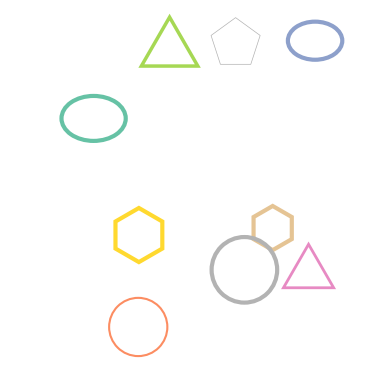[{"shape": "oval", "thickness": 3, "radius": 0.42, "center": [0.243, 0.692]}, {"shape": "circle", "thickness": 1.5, "radius": 0.38, "center": [0.359, 0.151]}, {"shape": "oval", "thickness": 3, "radius": 0.35, "center": [0.818, 0.894]}, {"shape": "triangle", "thickness": 2, "radius": 0.38, "center": [0.801, 0.29]}, {"shape": "triangle", "thickness": 2.5, "radius": 0.42, "center": [0.44, 0.871]}, {"shape": "hexagon", "thickness": 3, "radius": 0.35, "center": [0.361, 0.39]}, {"shape": "hexagon", "thickness": 3, "radius": 0.29, "center": [0.708, 0.408]}, {"shape": "pentagon", "thickness": 0.5, "radius": 0.34, "center": [0.612, 0.887]}, {"shape": "circle", "thickness": 3, "radius": 0.43, "center": [0.635, 0.299]}]